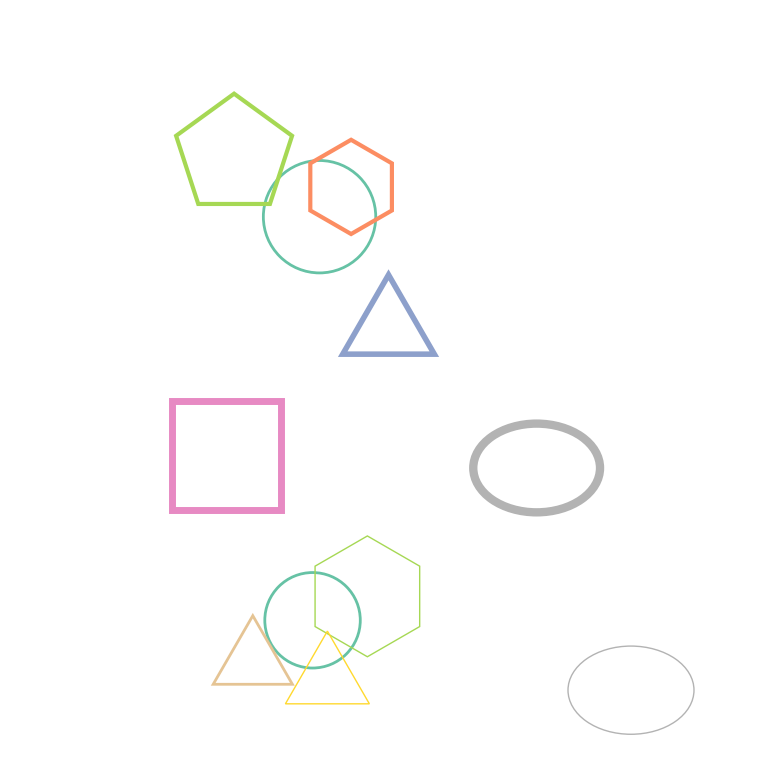[{"shape": "circle", "thickness": 1, "radius": 0.31, "center": [0.406, 0.194]}, {"shape": "circle", "thickness": 1, "radius": 0.36, "center": [0.415, 0.719]}, {"shape": "hexagon", "thickness": 1.5, "radius": 0.31, "center": [0.456, 0.757]}, {"shape": "triangle", "thickness": 2, "radius": 0.34, "center": [0.505, 0.574]}, {"shape": "square", "thickness": 2.5, "radius": 0.35, "center": [0.294, 0.409]}, {"shape": "pentagon", "thickness": 1.5, "radius": 0.4, "center": [0.304, 0.799]}, {"shape": "hexagon", "thickness": 0.5, "radius": 0.39, "center": [0.477, 0.226]}, {"shape": "triangle", "thickness": 0.5, "radius": 0.31, "center": [0.425, 0.117]}, {"shape": "triangle", "thickness": 1, "radius": 0.3, "center": [0.328, 0.141]}, {"shape": "oval", "thickness": 3, "radius": 0.41, "center": [0.697, 0.392]}, {"shape": "oval", "thickness": 0.5, "radius": 0.41, "center": [0.819, 0.104]}]